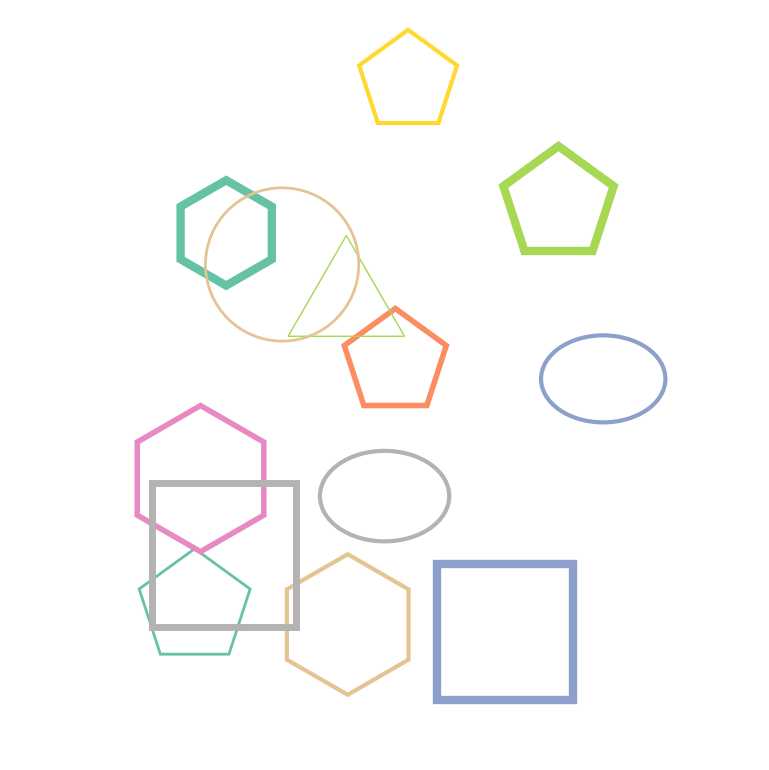[{"shape": "hexagon", "thickness": 3, "radius": 0.34, "center": [0.294, 0.698]}, {"shape": "pentagon", "thickness": 1, "radius": 0.38, "center": [0.253, 0.212]}, {"shape": "pentagon", "thickness": 2, "radius": 0.35, "center": [0.513, 0.53]}, {"shape": "oval", "thickness": 1.5, "radius": 0.4, "center": [0.783, 0.508]}, {"shape": "square", "thickness": 3, "radius": 0.44, "center": [0.655, 0.179]}, {"shape": "hexagon", "thickness": 2, "radius": 0.47, "center": [0.26, 0.378]}, {"shape": "pentagon", "thickness": 3, "radius": 0.38, "center": [0.725, 0.735]}, {"shape": "triangle", "thickness": 0.5, "radius": 0.44, "center": [0.45, 0.607]}, {"shape": "pentagon", "thickness": 1.5, "radius": 0.33, "center": [0.53, 0.894]}, {"shape": "circle", "thickness": 1, "radius": 0.5, "center": [0.366, 0.657]}, {"shape": "hexagon", "thickness": 1.5, "radius": 0.46, "center": [0.452, 0.189]}, {"shape": "square", "thickness": 2.5, "radius": 0.47, "center": [0.291, 0.28]}, {"shape": "oval", "thickness": 1.5, "radius": 0.42, "center": [0.499, 0.356]}]